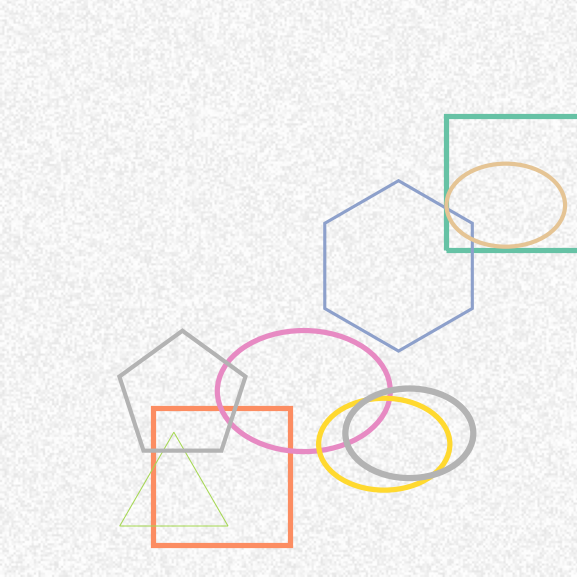[{"shape": "square", "thickness": 2.5, "radius": 0.58, "center": [0.888, 0.682]}, {"shape": "square", "thickness": 2.5, "radius": 0.59, "center": [0.383, 0.174]}, {"shape": "hexagon", "thickness": 1.5, "radius": 0.74, "center": [0.69, 0.539]}, {"shape": "oval", "thickness": 2.5, "radius": 0.75, "center": [0.526, 0.322]}, {"shape": "triangle", "thickness": 0.5, "radius": 0.54, "center": [0.301, 0.142]}, {"shape": "oval", "thickness": 2.5, "radius": 0.57, "center": [0.665, 0.23]}, {"shape": "oval", "thickness": 2, "radius": 0.51, "center": [0.876, 0.644]}, {"shape": "oval", "thickness": 3, "radius": 0.55, "center": [0.709, 0.249]}, {"shape": "pentagon", "thickness": 2, "radius": 0.57, "center": [0.316, 0.312]}]